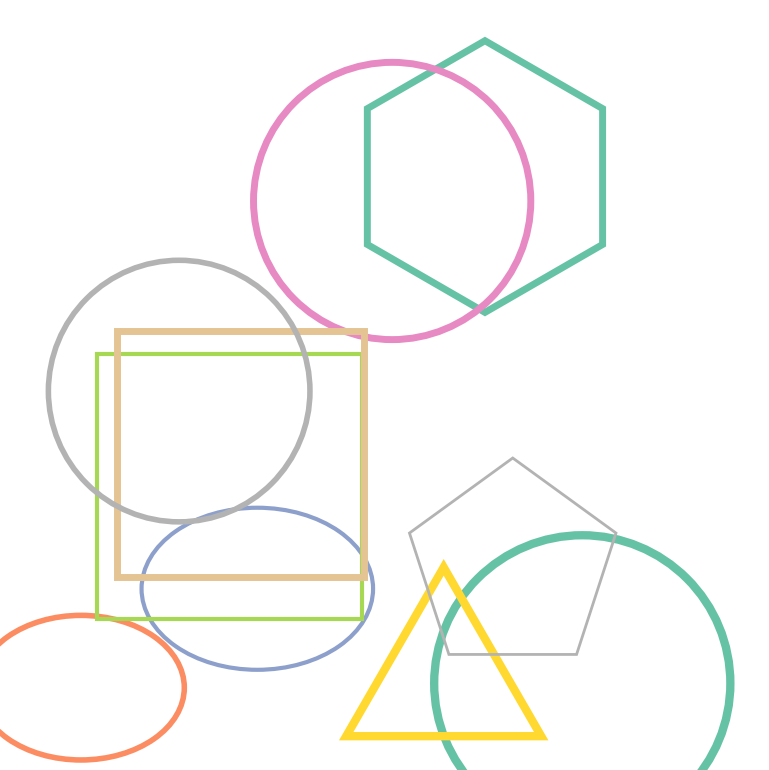[{"shape": "circle", "thickness": 3, "radius": 0.96, "center": [0.756, 0.113]}, {"shape": "hexagon", "thickness": 2.5, "radius": 0.88, "center": [0.63, 0.771]}, {"shape": "oval", "thickness": 2, "radius": 0.67, "center": [0.105, 0.107]}, {"shape": "oval", "thickness": 1.5, "radius": 0.75, "center": [0.334, 0.235]}, {"shape": "circle", "thickness": 2.5, "radius": 0.9, "center": [0.509, 0.739]}, {"shape": "square", "thickness": 1.5, "radius": 0.86, "center": [0.298, 0.368]}, {"shape": "triangle", "thickness": 3, "radius": 0.73, "center": [0.576, 0.117]}, {"shape": "square", "thickness": 2.5, "radius": 0.8, "center": [0.312, 0.41]}, {"shape": "pentagon", "thickness": 1, "radius": 0.71, "center": [0.666, 0.264]}, {"shape": "circle", "thickness": 2, "radius": 0.85, "center": [0.233, 0.492]}]